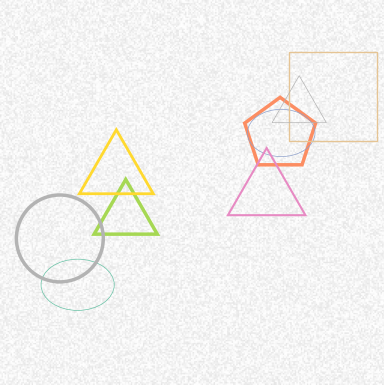[{"shape": "oval", "thickness": 0.5, "radius": 0.48, "center": [0.202, 0.26]}, {"shape": "pentagon", "thickness": 2.5, "radius": 0.48, "center": [0.728, 0.65]}, {"shape": "oval", "thickness": 0.5, "radius": 0.44, "center": [0.73, 0.655]}, {"shape": "triangle", "thickness": 1.5, "radius": 0.58, "center": [0.693, 0.499]}, {"shape": "triangle", "thickness": 2.5, "radius": 0.47, "center": [0.327, 0.439]}, {"shape": "triangle", "thickness": 2, "radius": 0.55, "center": [0.302, 0.552]}, {"shape": "square", "thickness": 1, "radius": 0.58, "center": [0.865, 0.749]}, {"shape": "triangle", "thickness": 0.5, "radius": 0.41, "center": [0.777, 0.722]}, {"shape": "circle", "thickness": 2.5, "radius": 0.56, "center": [0.155, 0.381]}]